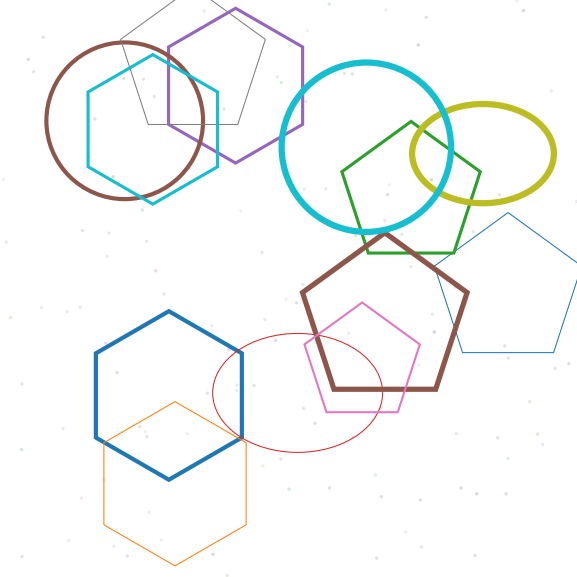[{"shape": "pentagon", "thickness": 0.5, "radius": 0.67, "center": [0.88, 0.497]}, {"shape": "hexagon", "thickness": 2, "radius": 0.73, "center": [0.292, 0.314]}, {"shape": "hexagon", "thickness": 0.5, "radius": 0.71, "center": [0.303, 0.161]}, {"shape": "pentagon", "thickness": 1.5, "radius": 0.63, "center": [0.712, 0.663]}, {"shape": "oval", "thickness": 0.5, "radius": 0.74, "center": [0.515, 0.319]}, {"shape": "hexagon", "thickness": 1.5, "radius": 0.67, "center": [0.408, 0.851]}, {"shape": "pentagon", "thickness": 2.5, "radius": 0.75, "center": [0.666, 0.446]}, {"shape": "circle", "thickness": 2, "radius": 0.68, "center": [0.216, 0.79]}, {"shape": "pentagon", "thickness": 1, "radius": 0.53, "center": [0.627, 0.37]}, {"shape": "pentagon", "thickness": 0.5, "radius": 0.66, "center": [0.334, 0.89]}, {"shape": "oval", "thickness": 3, "radius": 0.61, "center": [0.836, 0.733]}, {"shape": "circle", "thickness": 3, "radius": 0.73, "center": [0.634, 0.744]}, {"shape": "hexagon", "thickness": 1.5, "radius": 0.65, "center": [0.265, 0.775]}]